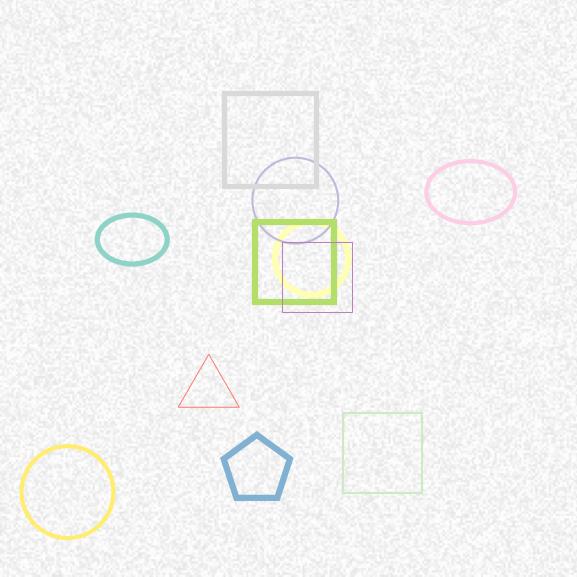[{"shape": "oval", "thickness": 2.5, "radius": 0.3, "center": [0.229, 0.584]}, {"shape": "circle", "thickness": 3, "radius": 0.32, "center": [0.54, 0.552]}, {"shape": "circle", "thickness": 1, "radius": 0.37, "center": [0.511, 0.652]}, {"shape": "triangle", "thickness": 0.5, "radius": 0.31, "center": [0.361, 0.325]}, {"shape": "pentagon", "thickness": 3, "radius": 0.3, "center": [0.445, 0.186]}, {"shape": "square", "thickness": 3, "radius": 0.34, "center": [0.51, 0.545]}, {"shape": "oval", "thickness": 2, "radius": 0.38, "center": [0.815, 0.666]}, {"shape": "square", "thickness": 2.5, "radius": 0.4, "center": [0.467, 0.758]}, {"shape": "square", "thickness": 0.5, "radius": 0.3, "center": [0.549, 0.519]}, {"shape": "square", "thickness": 1, "radius": 0.34, "center": [0.663, 0.215]}, {"shape": "circle", "thickness": 2, "radius": 0.4, "center": [0.117, 0.147]}]